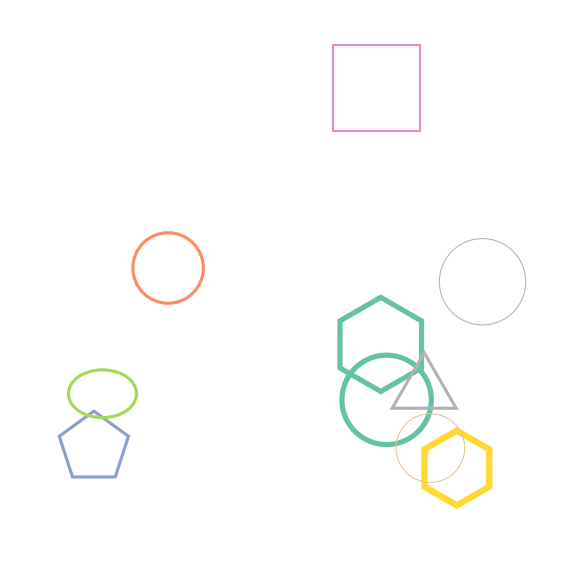[{"shape": "hexagon", "thickness": 2.5, "radius": 0.41, "center": [0.659, 0.403]}, {"shape": "circle", "thickness": 2.5, "radius": 0.39, "center": [0.669, 0.307]}, {"shape": "circle", "thickness": 1.5, "radius": 0.31, "center": [0.291, 0.535]}, {"shape": "pentagon", "thickness": 1.5, "radius": 0.31, "center": [0.163, 0.224]}, {"shape": "square", "thickness": 1, "radius": 0.37, "center": [0.652, 0.846]}, {"shape": "oval", "thickness": 1.5, "radius": 0.3, "center": [0.177, 0.317]}, {"shape": "hexagon", "thickness": 3, "radius": 0.32, "center": [0.791, 0.189]}, {"shape": "circle", "thickness": 0.5, "radius": 0.3, "center": [0.745, 0.223]}, {"shape": "circle", "thickness": 0.5, "radius": 0.37, "center": [0.836, 0.511]}, {"shape": "triangle", "thickness": 1.5, "radius": 0.32, "center": [0.735, 0.324]}]